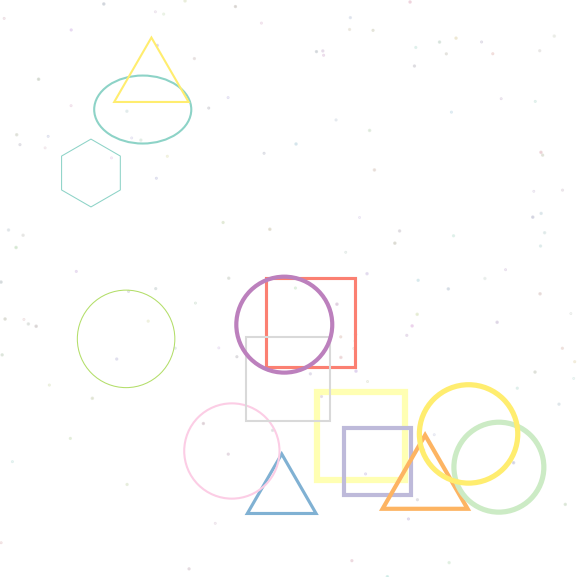[{"shape": "hexagon", "thickness": 0.5, "radius": 0.29, "center": [0.157, 0.7]}, {"shape": "oval", "thickness": 1, "radius": 0.42, "center": [0.247, 0.809]}, {"shape": "square", "thickness": 3, "radius": 0.38, "center": [0.625, 0.244]}, {"shape": "square", "thickness": 2, "radius": 0.29, "center": [0.653, 0.2]}, {"shape": "square", "thickness": 1.5, "radius": 0.39, "center": [0.538, 0.44]}, {"shape": "triangle", "thickness": 1.5, "radius": 0.34, "center": [0.488, 0.144]}, {"shape": "triangle", "thickness": 2, "radius": 0.42, "center": [0.736, 0.161]}, {"shape": "circle", "thickness": 0.5, "radius": 0.42, "center": [0.218, 0.412]}, {"shape": "circle", "thickness": 1, "radius": 0.41, "center": [0.401, 0.218]}, {"shape": "square", "thickness": 1, "radius": 0.37, "center": [0.499, 0.343]}, {"shape": "circle", "thickness": 2, "radius": 0.42, "center": [0.492, 0.437]}, {"shape": "circle", "thickness": 2.5, "radius": 0.39, "center": [0.864, 0.19]}, {"shape": "circle", "thickness": 2.5, "radius": 0.43, "center": [0.811, 0.248]}, {"shape": "triangle", "thickness": 1, "radius": 0.37, "center": [0.262, 0.86]}]